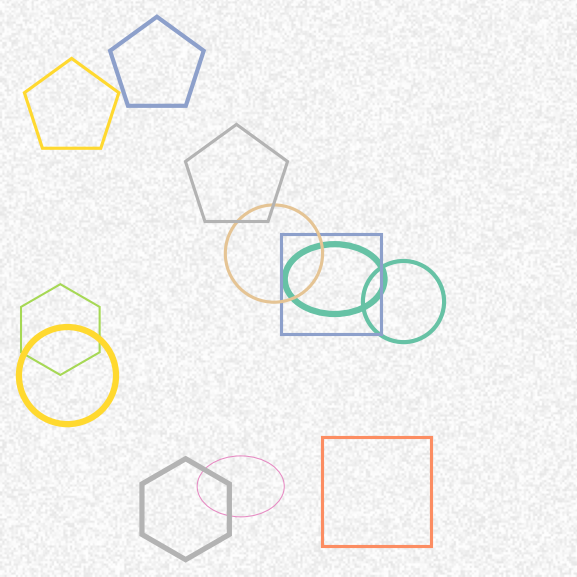[{"shape": "oval", "thickness": 3, "radius": 0.43, "center": [0.579, 0.516]}, {"shape": "circle", "thickness": 2, "radius": 0.35, "center": [0.699, 0.477]}, {"shape": "square", "thickness": 1.5, "radius": 0.47, "center": [0.652, 0.148]}, {"shape": "square", "thickness": 1.5, "radius": 0.43, "center": [0.573, 0.508]}, {"shape": "pentagon", "thickness": 2, "radius": 0.43, "center": [0.272, 0.885]}, {"shape": "oval", "thickness": 0.5, "radius": 0.38, "center": [0.417, 0.157]}, {"shape": "hexagon", "thickness": 1, "radius": 0.39, "center": [0.104, 0.428]}, {"shape": "circle", "thickness": 3, "radius": 0.42, "center": [0.117, 0.349]}, {"shape": "pentagon", "thickness": 1.5, "radius": 0.43, "center": [0.124, 0.812]}, {"shape": "circle", "thickness": 1.5, "radius": 0.42, "center": [0.474, 0.56]}, {"shape": "pentagon", "thickness": 1.5, "radius": 0.46, "center": [0.41, 0.691]}, {"shape": "hexagon", "thickness": 2.5, "radius": 0.44, "center": [0.321, 0.117]}]